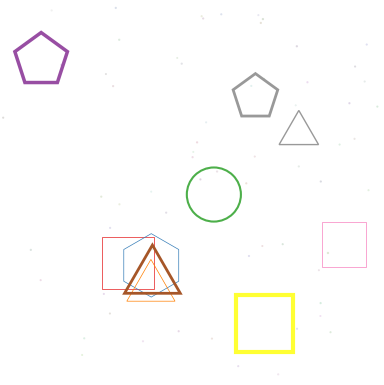[{"shape": "square", "thickness": 0.5, "radius": 0.34, "center": [0.332, 0.318]}, {"shape": "hexagon", "thickness": 0.5, "radius": 0.41, "center": [0.393, 0.311]}, {"shape": "circle", "thickness": 1.5, "radius": 0.35, "center": [0.555, 0.495]}, {"shape": "pentagon", "thickness": 2.5, "radius": 0.36, "center": [0.107, 0.844]}, {"shape": "triangle", "thickness": 0.5, "radius": 0.36, "center": [0.392, 0.254]}, {"shape": "square", "thickness": 3, "radius": 0.37, "center": [0.687, 0.16]}, {"shape": "triangle", "thickness": 2, "radius": 0.42, "center": [0.396, 0.28]}, {"shape": "square", "thickness": 0.5, "radius": 0.29, "center": [0.893, 0.364]}, {"shape": "pentagon", "thickness": 2, "radius": 0.3, "center": [0.663, 0.748]}, {"shape": "triangle", "thickness": 1, "radius": 0.3, "center": [0.776, 0.654]}]